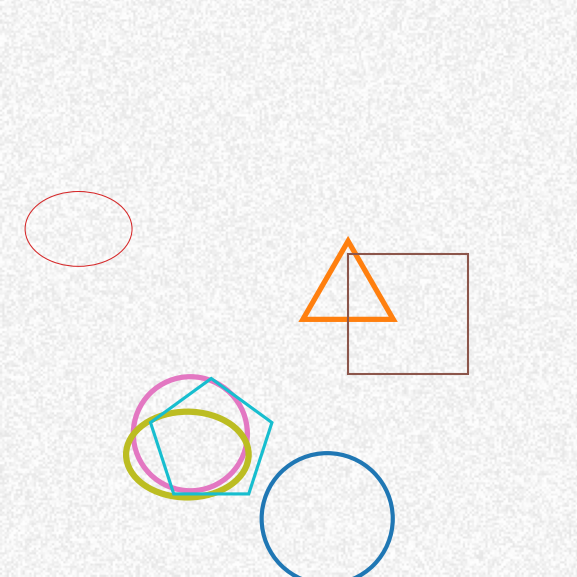[{"shape": "circle", "thickness": 2, "radius": 0.57, "center": [0.567, 0.101]}, {"shape": "triangle", "thickness": 2.5, "radius": 0.45, "center": [0.603, 0.491]}, {"shape": "oval", "thickness": 0.5, "radius": 0.46, "center": [0.136, 0.603]}, {"shape": "square", "thickness": 1, "radius": 0.52, "center": [0.707, 0.456]}, {"shape": "circle", "thickness": 2.5, "radius": 0.49, "center": [0.33, 0.248]}, {"shape": "oval", "thickness": 3, "radius": 0.53, "center": [0.324, 0.212]}, {"shape": "pentagon", "thickness": 1.5, "radius": 0.55, "center": [0.366, 0.233]}]